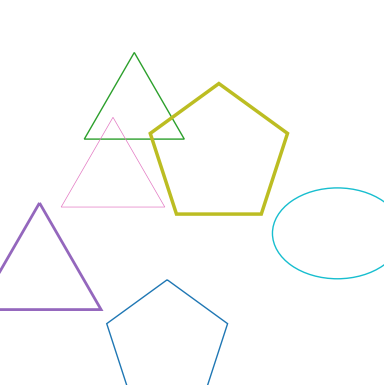[{"shape": "pentagon", "thickness": 1, "radius": 0.83, "center": [0.434, 0.108]}, {"shape": "triangle", "thickness": 1, "radius": 0.75, "center": [0.349, 0.714]}, {"shape": "triangle", "thickness": 2, "radius": 0.92, "center": [0.103, 0.288]}, {"shape": "triangle", "thickness": 0.5, "radius": 0.78, "center": [0.293, 0.54]}, {"shape": "pentagon", "thickness": 2.5, "radius": 0.94, "center": [0.569, 0.596]}, {"shape": "oval", "thickness": 1, "radius": 0.84, "center": [0.876, 0.394]}]